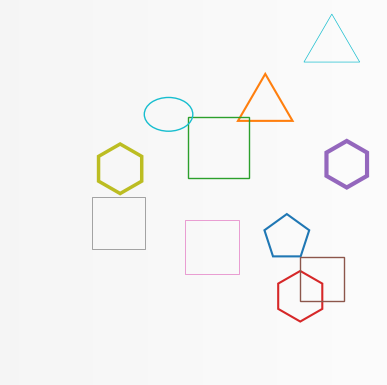[{"shape": "pentagon", "thickness": 1.5, "radius": 0.3, "center": [0.74, 0.383]}, {"shape": "triangle", "thickness": 1.5, "radius": 0.41, "center": [0.685, 0.727]}, {"shape": "square", "thickness": 1, "radius": 0.4, "center": [0.564, 0.616]}, {"shape": "hexagon", "thickness": 1.5, "radius": 0.33, "center": [0.775, 0.231]}, {"shape": "hexagon", "thickness": 3, "radius": 0.3, "center": [0.895, 0.573]}, {"shape": "square", "thickness": 1, "radius": 0.29, "center": [0.832, 0.275]}, {"shape": "square", "thickness": 0.5, "radius": 0.35, "center": [0.547, 0.358]}, {"shape": "square", "thickness": 0.5, "radius": 0.34, "center": [0.307, 0.42]}, {"shape": "hexagon", "thickness": 2.5, "radius": 0.32, "center": [0.31, 0.562]}, {"shape": "triangle", "thickness": 0.5, "radius": 0.42, "center": [0.856, 0.88]}, {"shape": "oval", "thickness": 1, "radius": 0.31, "center": [0.435, 0.703]}]